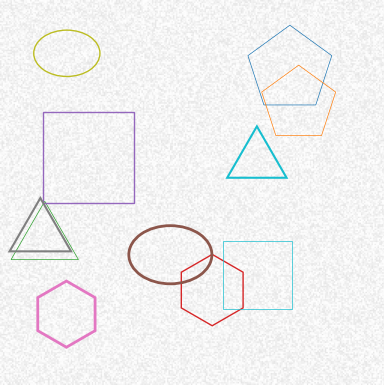[{"shape": "pentagon", "thickness": 0.5, "radius": 0.57, "center": [0.753, 0.82]}, {"shape": "pentagon", "thickness": 0.5, "radius": 0.51, "center": [0.776, 0.73]}, {"shape": "triangle", "thickness": 0.5, "radius": 0.51, "center": [0.116, 0.376]}, {"shape": "hexagon", "thickness": 1, "radius": 0.46, "center": [0.551, 0.247]}, {"shape": "square", "thickness": 1, "radius": 0.59, "center": [0.23, 0.591]}, {"shape": "oval", "thickness": 2, "radius": 0.54, "center": [0.442, 0.338]}, {"shape": "hexagon", "thickness": 2, "radius": 0.43, "center": [0.173, 0.184]}, {"shape": "triangle", "thickness": 1.5, "radius": 0.46, "center": [0.105, 0.393]}, {"shape": "oval", "thickness": 1, "radius": 0.43, "center": [0.174, 0.862]}, {"shape": "square", "thickness": 0.5, "radius": 0.45, "center": [0.668, 0.286]}, {"shape": "triangle", "thickness": 1.5, "radius": 0.44, "center": [0.667, 0.583]}]